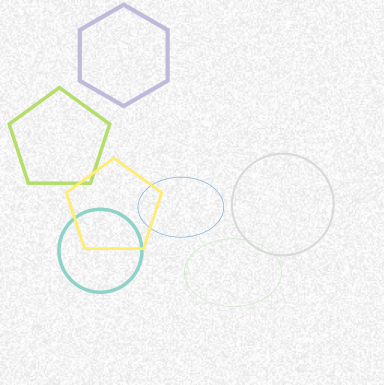[{"shape": "circle", "thickness": 2.5, "radius": 0.54, "center": [0.261, 0.349]}, {"shape": "hexagon", "thickness": 3, "radius": 0.66, "center": [0.321, 0.856]}, {"shape": "oval", "thickness": 0.5, "radius": 0.56, "center": [0.47, 0.462]}, {"shape": "pentagon", "thickness": 2.5, "radius": 0.69, "center": [0.154, 0.635]}, {"shape": "circle", "thickness": 1.5, "radius": 0.66, "center": [0.735, 0.469]}, {"shape": "oval", "thickness": 0.5, "radius": 0.63, "center": [0.605, 0.292]}, {"shape": "pentagon", "thickness": 2, "radius": 0.65, "center": [0.296, 0.459]}]